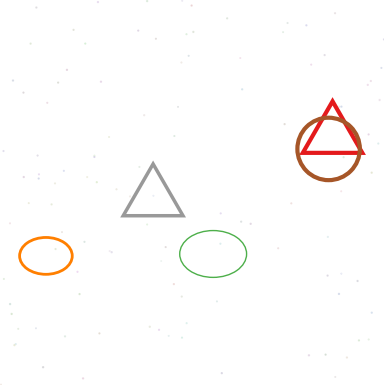[{"shape": "triangle", "thickness": 3, "radius": 0.45, "center": [0.864, 0.648]}, {"shape": "oval", "thickness": 1, "radius": 0.43, "center": [0.554, 0.34]}, {"shape": "oval", "thickness": 2, "radius": 0.34, "center": [0.119, 0.335]}, {"shape": "circle", "thickness": 3, "radius": 0.41, "center": [0.854, 0.613]}, {"shape": "triangle", "thickness": 2.5, "radius": 0.45, "center": [0.398, 0.485]}]